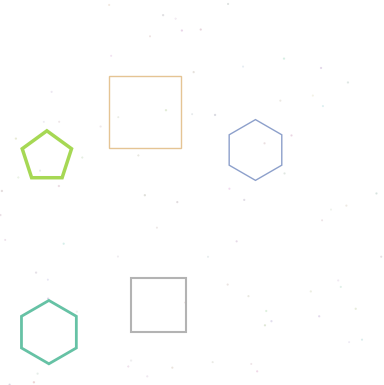[{"shape": "hexagon", "thickness": 2, "radius": 0.41, "center": [0.127, 0.137]}, {"shape": "hexagon", "thickness": 1, "radius": 0.39, "center": [0.664, 0.61]}, {"shape": "pentagon", "thickness": 2.5, "radius": 0.34, "center": [0.122, 0.593]}, {"shape": "square", "thickness": 1, "radius": 0.47, "center": [0.377, 0.71]}, {"shape": "square", "thickness": 1.5, "radius": 0.36, "center": [0.411, 0.208]}]